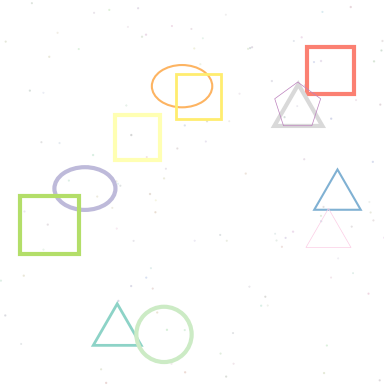[{"shape": "triangle", "thickness": 2, "radius": 0.36, "center": [0.305, 0.139]}, {"shape": "square", "thickness": 3, "radius": 0.29, "center": [0.358, 0.644]}, {"shape": "oval", "thickness": 3, "radius": 0.4, "center": [0.221, 0.51]}, {"shape": "square", "thickness": 3, "radius": 0.3, "center": [0.858, 0.816]}, {"shape": "triangle", "thickness": 1.5, "radius": 0.35, "center": [0.877, 0.49]}, {"shape": "oval", "thickness": 1.5, "radius": 0.39, "center": [0.473, 0.776]}, {"shape": "square", "thickness": 3, "radius": 0.38, "center": [0.128, 0.416]}, {"shape": "triangle", "thickness": 0.5, "radius": 0.34, "center": [0.853, 0.391]}, {"shape": "triangle", "thickness": 3, "radius": 0.36, "center": [0.775, 0.709]}, {"shape": "pentagon", "thickness": 0.5, "radius": 0.31, "center": [0.773, 0.724]}, {"shape": "circle", "thickness": 3, "radius": 0.36, "center": [0.426, 0.131]}, {"shape": "square", "thickness": 2, "radius": 0.29, "center": [0.516, 0.75]}]